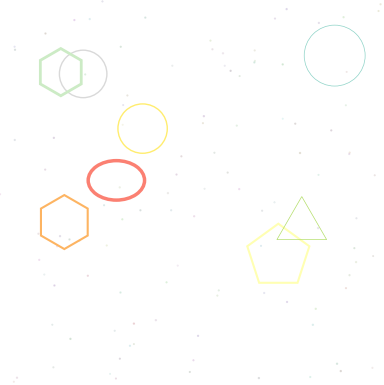[{"shape": "circle", "thickness": 0.5, "radius": 0.4, "center": [0.869, 0.856]}, {"shape": "pentagon", "thickness": 1.5, "radius": 0.42, "center": [0.723, 0.334]}, {"shape": "oval", "thickness": 2.5, "radius": 0.37, "center": [0.302, 0.531]}, {"shape": "hexagon", "thickness": 1.5, "radius": 0.35, "center": [0.167, 0.423]}, {"shape": "triangle", "thickness": 0.5, "radius": 0.37, "center": [0.784, 0.415]}, {"shape": "circle", "thickness": 1, "radius": 0.31, "center": [0.216, 0.808]}, {"shape": "hexagon", "thickness": 2, "radius": 0.31, "center": [0.158, 0.813]}, {"shape": "circle", "thickness": 1, "radius": 0.32, "center": [0.37, 0.666]}]